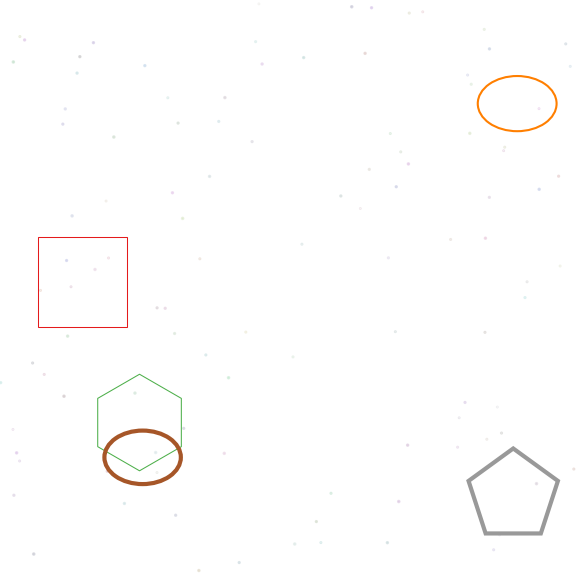[{"shape": "square", "thickness": 0.5, "radius": 0.39, "center": [0.143, 0.511]}, {"shape": "hexagon", "thickness": 0.5, "radius": 0.42, "center": [0.242, 0.267]}, {"shape": "oval", "thickness": 1, "radius": 0.34, "center": [0.896, 0.82]}, {"shape": "oval", "thickness": 2, "radius": 0.33, "center": [0.247, 0.207]}, {"shape": "pentagon", "thickness": 2, "radius": 0.41, "center": [0.889, 0.141]}]